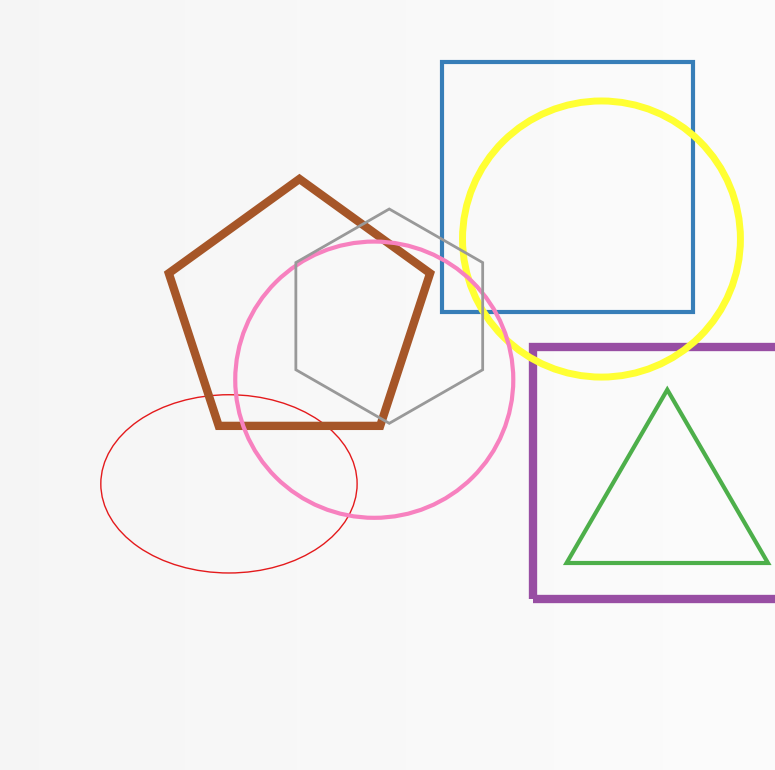[{"shape": "oval", "thickness": 0.5, "radius": 0.83, "center": [0.295, 0.372]}, {"shape": "square", "thickness": 1.5, "radius": 0.81, "center": [0.733, 0.757]}, {"shape": "triangle", "thickness": 1.5, "radius": 0.75, "center": [0.861, 0.344]}, {"shape": "square", "thickness": 3, "radius": 0.82, "center": [0.852, 0.386]}, {"shape": "circle", "thickness": 2.5, "radius": 0.9, "center": [0.776, 0.69]}, {"shape": "pentagon", "thickness": 3, "radius": 0.89, "center": [0.386, 0.59]}, {"shape": "circle", "thickness": 1.5, "radius": 0.9, "center": [0.483, 0.507]}, {"shape": "hexagon", "thickness": 1, "radius": 0.7, "center": [0.502, 0.589]}]